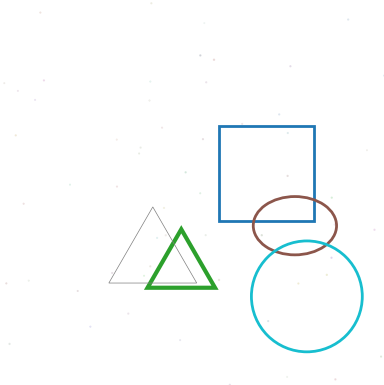[{"shape": "square", "thickness": 2, "radius": 0.62, "center": [0.692, 0.549]}, {"shape": "triangle", "thickness": 3, "radius": 0.51, "center": [0.471, 0.303]}, {"shape": "oval", "thickness": 2, "radius": 0.54, "center": [0.766, 0.414]}, {"shape": "triangle", "thickness": 0.5, "radius": 0.66, "center": [0.397, 0.331]}, {"shape": "circle", "thickness": 2, "radius": 0.72, "center": [0.797, 0.23]}]